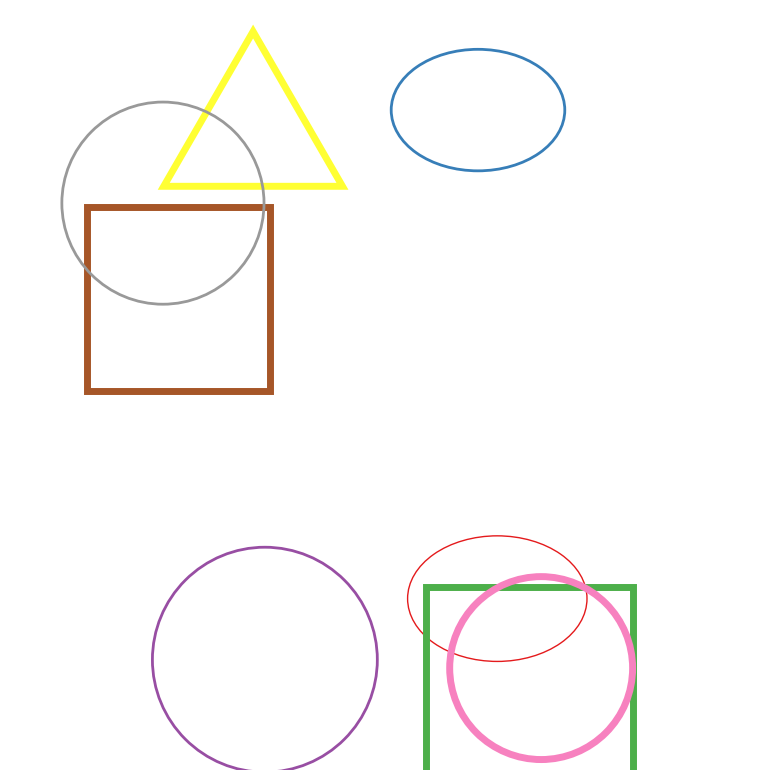[{"shape": "oval", "thickness": 0.5, "radius": 0.58, "center": [0.646, 0.223]}, {"shape": "oval", "thickness": 1, "radius": 0.56, "center": [0.621, 0.857]}, {"shape": "square", "thickness": 2.5, "radius": 0.67, "center": [0.688, 0.103]}, {"shape": "circle", "thickness": 1, "radius": 0.73, "center": [0.344, 0.143]}, {"shape": "triangle", "thickness": 2.5, "radius": 0.67, "center": [0.329, 0.825]}, {"shape": "square", "thickness": 2.5, "radius": 0.6, "center": [0.232, 0.612]}, {"shape": "circle", "thickness": 2.5, "radius": 0.59, "center": [0.703, 0.132]}, {"shape": "circle", "thickness": 1, "radius": 0.66, "center": [0.212, 0.736]}]